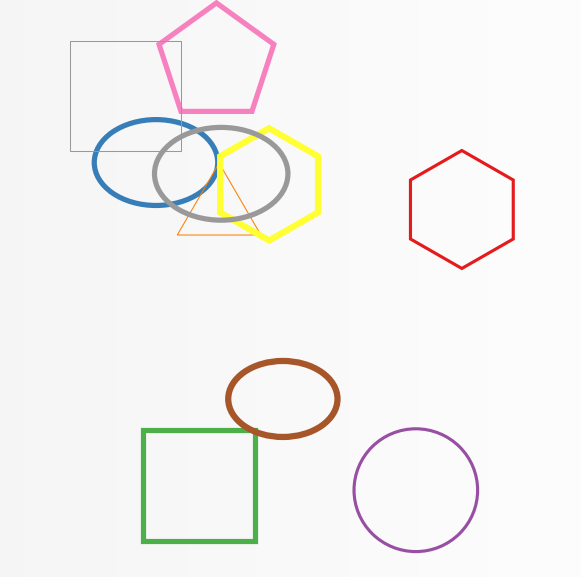[{"shape": "hexagon", "thickness": 1.5, "radius": 0.51, "center": [0.795, 0.636]}, {"shape": "oval", "thickness": 2.5, "radius": 0.53, "center": [0.268, 0.718]}, {"shape": "square", "thickness": 2.5, "radius": 0.48, "center": [0.342, 0.158]}, {"shape": "circle", "thickness": 1.5, "radius": 0.53, "center": [0.715, 0.15]}, {"shape": "triangle", "thickness": 0.5, "radius": 0.42, "center": [0.377, 0.634]}, {"shape": "hexagon", "thickness": 3, "radius": 0.49, "center": [0.463, 0.68]}, {"shape": "oval", "thickness": 3, "radius": 0.47, "center": [0.487, 0.308]}, {"shape": "pentagon", "thickness": 2.5, "radius": 0.52, "center": [0.372, 0.89]}, {"shape": "oval", "thickness": 2.5, "radius": 0.57, "center": [0.381, 0.698]}, {"shape": "square", "thickness": 0.5, "radius": 0.48, "center": [0.216, 0.833]}]